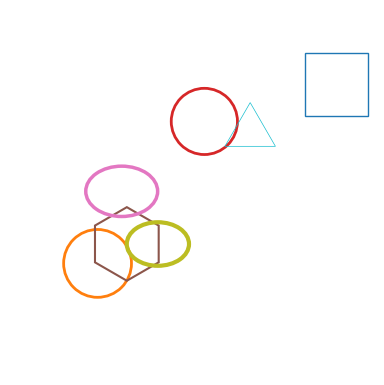[{"shape": "square", "thickness": 1, "radius": 0.41, "center": [0.874, 0.781]}, {"shape": "circle", "thickness": 2, "radius": 0.44, "center": [0.253, 0.316]}, {"shape": "circle", "thickness": 2, "radius": 0.43, "center": [0.531, 0.685]}, {"shape": "hexagon", "thickness": 1.5, "radius": 0.48, "center": [0.329, 0.366]}, {"shape": "oval", "thickness": 2.5, "radius": 0.47, "center": [0.316, 0.503]}, {"shape": "oval", "thickness": 3, "radius": 0.4, "center": [0.41, 0.366]}, {"shape": "triangle", "thickness": 0.5, "radius": 0.38, "center": [0.65, 0.658]}]